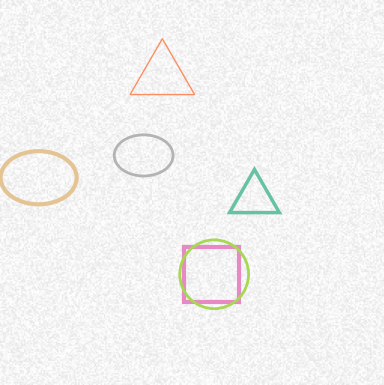[{"shape": "triangle", "thickness": 2.5, "radius": 0.37, "center": [0.661, 0.485]}, {"shape": "triangle", "thickness": 1, "radius": 0.48, "center": [0.422, 0.803]}, {"shape": "square", "thickness": 3, "radius": 0.36, "center": [0.549, 0.286]}, {"shape": "circle", "thickness": 2, "radius": 0.45, "center": [0.556, 0.288]}, {"shape": "oval", "thickness": 3, "radius": 0.49, "center": [0.1, 0.538]}, {"shape": "oval", "thickness": 2, "radius": 0.38, "center": [0.373, 0.596]}]